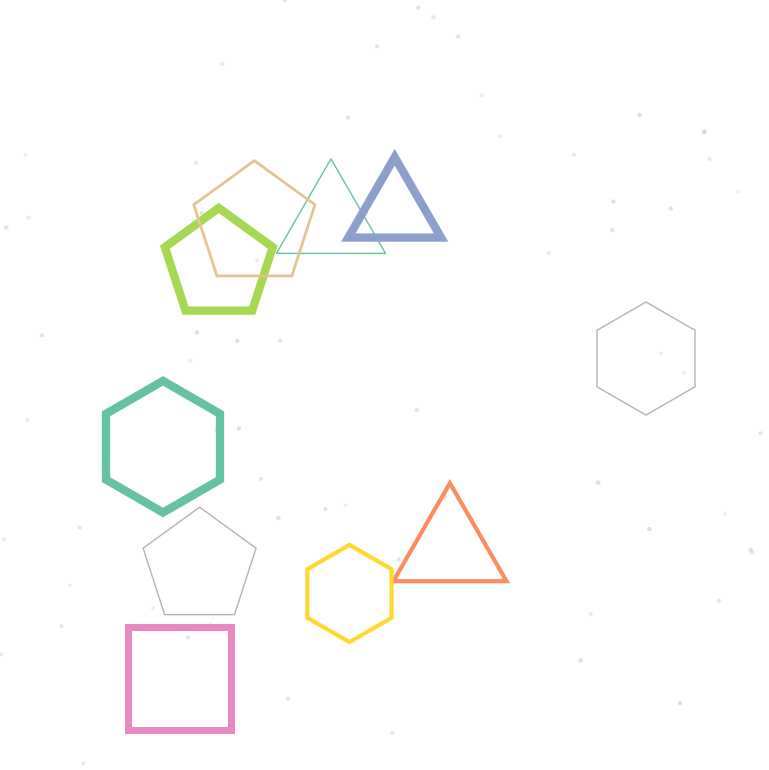[{"shape": "triangle", "thickness": 0.5, "radius": 0.41, "center": [0.43, 0.712]}, {"shape": "hexagon", "thickness": 3, "radius": 0.43, "center": [0.212, 0.42]}, {"shape": "triangle", "thickness": 1.5, "radius": 0.42, "center": [0.584, 0.288]}, {"shape": "triangle", "thickness": 3, "radius": 0.35, "center": [0.513, 0.726]}, {"shape": "square", "thickness": 2.5, "radius": 0.33, "center": [0.234, 0.119]}, {"shape": "pentagon", "thickness": 3, "radius": 0.37, "center": [0.284, 0.656]}, {"shape": "hexagon", "thickness": 1.5, "radius": 0.32, "center": [0.454, 0.229]}, {"shape": "pentagon", "thickness": 1, "radius": 0.41, "center": [0.33, 0.709]}, {"shape": "hexagon", "thickness": 0.5, "radius": 0.37, "center": [0.839, 0.534]}, {"shape": "pentagon", "thickness": 0.5, "radius": 0.39, "center": [0.259, 0.264]}]